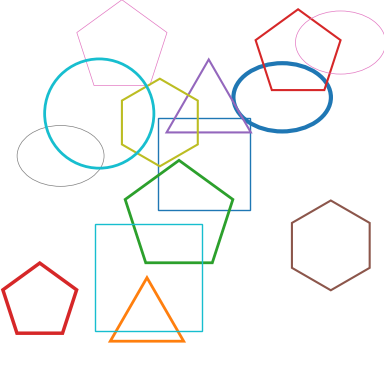[{"shape": "square", "thickness": 1, "radius": 0.59, "center": [0.53, 0.573]}, {"shape": "oval", "thickness": 3, "radius": 0.63, "center": [0.733, 0.747]}, {"shape": "triangle", "thickness": 2, "radius": 0.55, "center": [0.382, 0.169]}, {"shape": "pentagon", "thickness": 2, "radius": 0.74, "center": [0.465, 0.436]}, {"shape": "pentagon", "thickness": 2.5, "radius": 0.5, "center": [0.103, 0.216]}, {"shape": "pentagon", "thickness": 1.5, "radius": 0.58, "center": [0.774, 0.86]}, {"shape": "triangle", "thickness": 1.5, "radius": 0.63, "center": [0.542, 0.719]}, {"shape": "hexagon", "thickness": 1.5, "radius": 0.58, "center": [0.859, 0.363]}, {"shape": "pentagon", "thickness": 0.5, "radius": 0.62, "center": [0.317, 0.877]}, {"shape": "oval", "thickness": 0.5, "radius": 0.59, "center": [0.885, 0.89]}, {"shape": "oval", "thickness": 0.5, "radius": 0.56, "center": [0.157, 0.595]}, {"shape": "hexagon", "thickness": 1.5, "radius": 0.57, "center": [0.415, 0.682]}, {"shape": "circle", "thickness": 2, "radius": 0.71, "center": [0.258, 0.705]}, {"shape": "square", "thickness": 1, "radius": 0.7, "center": [0.386, 0.28]}]